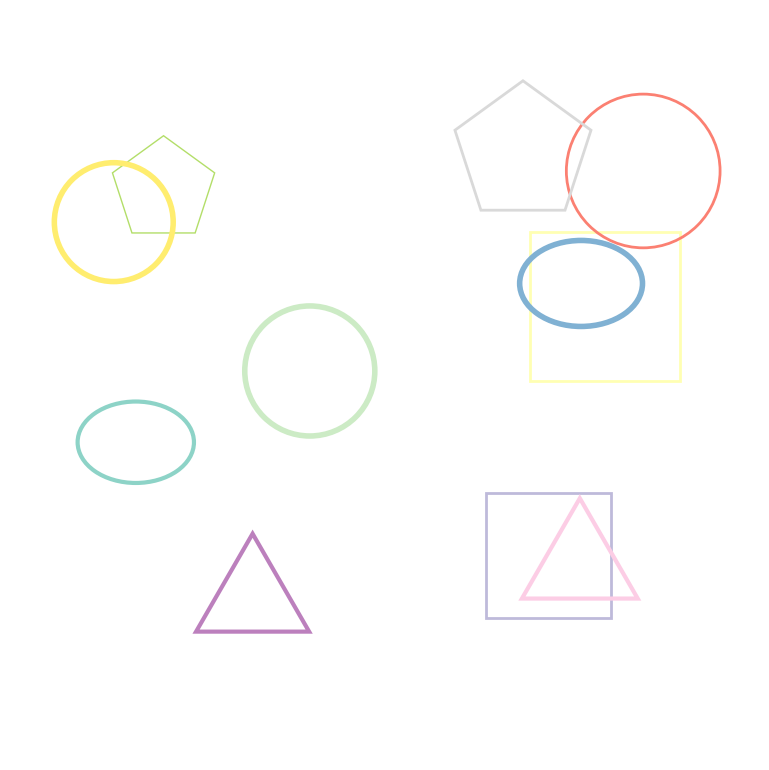[{"shape": "oval", "thickness": 1.5, "radius": 0.38, "center": [0.176, 0.426]}, {"shape": "square", "thickness": 1, "radius": 0.48, "center": [0.786, 0.602]}, {"shape": "square", "thickness": 1, "radius": 0.41, "center": [0.712, 0.279]}, {"shape": "circle", "thickness": 1, "radius": 0.5, "center": [0.835, 0.778]}, {"shape": "oval", "thickness": 2, "radius": 0.4, "center": [0.755, 0.632]}, {"shape": "pentagon", "thickness": 0.5, "radius": 0.35, "center": [0.212, 0.754]}, {"shape": "triangle", "thickness": 1.5, "radius": 0.43, "center": [0.753, 0.266]}, {"shape": "pentagon", "thickness": 1, "radius": 0.46, "center": [0.679, 0.802]}, {"shape": "triangle", "thickness": 1.5, "radius": 0.42, "center": [0.328, 0.222]}, {"shape": "circle", "thickness": 2, "radius": 0.42, "center": [0.402, 0.518]}, {"shape": "circle", "thickness": 2, "radius": 0.39, "center": [0.148, 0.712]}]